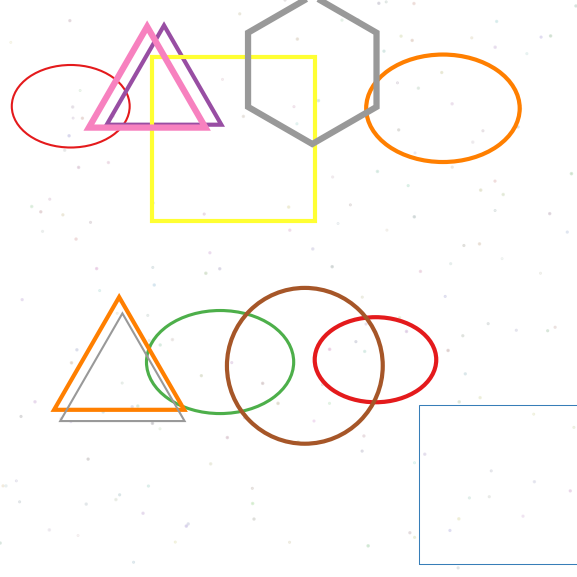[{"shape": "oval", "thickness": 1, "radius": 0.51, "center": [0.122, 0.815]}, {"shape": "oval", "thickness": 2, "radius": 0.53, "center": [0.65, 0.376]}, {"shape": "square", "thickness": 0.5, "radius": 0.69, "center": [0.863, 0.16]}, {"shape": "oval", "thickness": 1.5, "radius": 0.64, "center": [0.381, 0.372]}, {"shape": "triangle", "thickness": 2, "radius": 0.57, "center": [0.284, 0.841]}, {"shape": "oval", "thickness": 2, "radius": 0.66, "center": [0.767, 0.812]}, {"shape": "triangle", "thickness": 2, "radius": 0.65, "center": [0.206, 0.355]}, {"shape": "square", "thickness": 2, "radius": 0.71, "center": [0.404, 0.758]}, {"shape": "circle", "thickness": 2, "radius": 0.67, "center": [0.528, 0.366]}, {"shape": "triangle", "thickness": 3, "radius": 0.58, "center": [0.255, 0.836]}, {"shape": "triangle", "thickness": 1, "radius": 0.62, "center": [0.212, 0.332]}, {"shape": "hexagon", "thickness": 3, "radius": 0.64, "center": [0.541, 0.878]}]